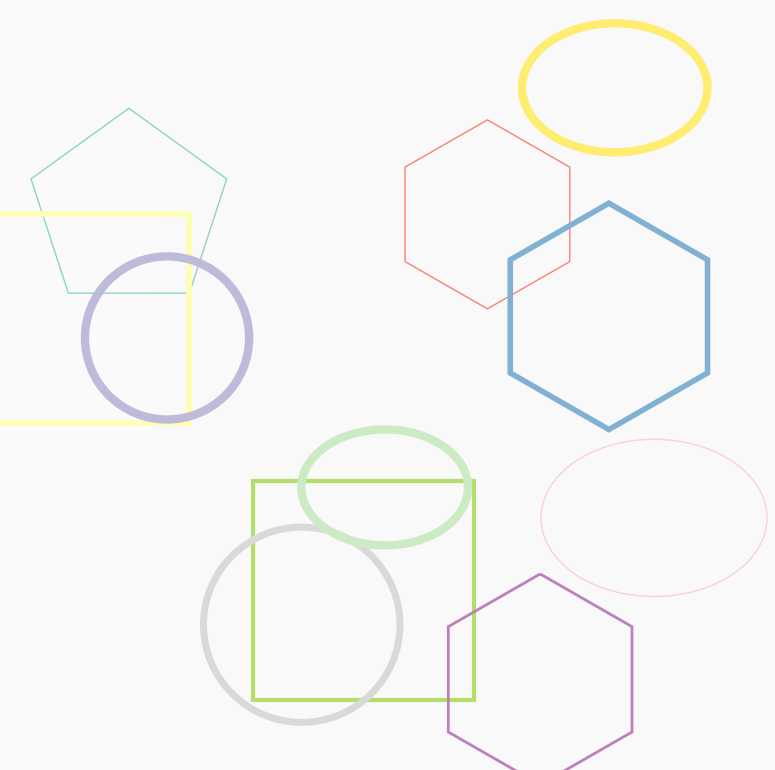[{"shape": "pentagon", "thickness": 0.5, "radius": 0.66, "center": [0.166, 0.727]}, {"shape": "square", "thickness": 2, "radius": 0.68, "center": [0.108, 0.586]}, {"shape": "circle", "thickness": 3, "radius": 0.53, "center": [0.216, 0.561]}, {"shape": "hexagon", "thickness": 0.5, "radius": 0.61, "center": [0.629, 0.722]}, {"shape": "hexagon", "thickness": 2, "radius": 0.73, "center": [0.786, 0.589]}, {"shape": "square", "thickness": 1.5, "radius": 0.71, "center": [0.469, 0.234]}, {"shape": "oval", "thickness": 0.5, "radius": 0.73, "center": [0.844, 0.327]}, {"shape": "circle", "thickness": 2.5, "radius": 0.63, "center": [0.389, 0.189]}, {"shape": "hexagon", "thickness": 1, "radius": 0.68, "center": [0.697, 0.118]}, {"shape": "oval", "thickness": 3, "radius": 0.54, "center": [0.496, 0.367]}, {"shape": "oval", "thickness": 3, "radius": 0.6, "center": [0.793, 0.886]}]